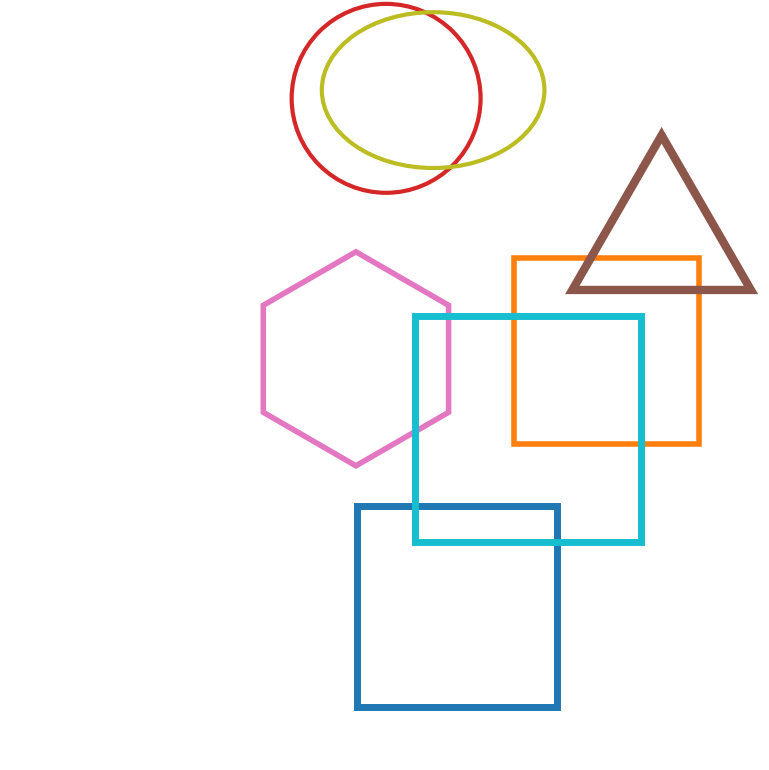[{"shape": "square", "thickness": 2.5, "radius": 0.65, "center": [0.594, 0.212]}, {"shape": "square", "thickness": 2, "radius": 0.6, "center": [0.788, 0.544]}, {"shape": "circle", "thickness": 1.5, "radius": 0.61, "center": [0.501, 0.872]}, {"shape": "triangle", "thickness": 3, "radius": 0.67, "center": [0.859, 0.69]}, {"shape": "hexagon", "thickness": 2, "radius": 0.69, "center": [0.462, 0.534]}, {"shape": "oval", "thickness": 1.5, "radius": 0.72, "center": [0.563, 0.883]}, {"shape": "square", "thickness": 2.5, "radius": 0.73, "center": [0.686, 0.443]}]